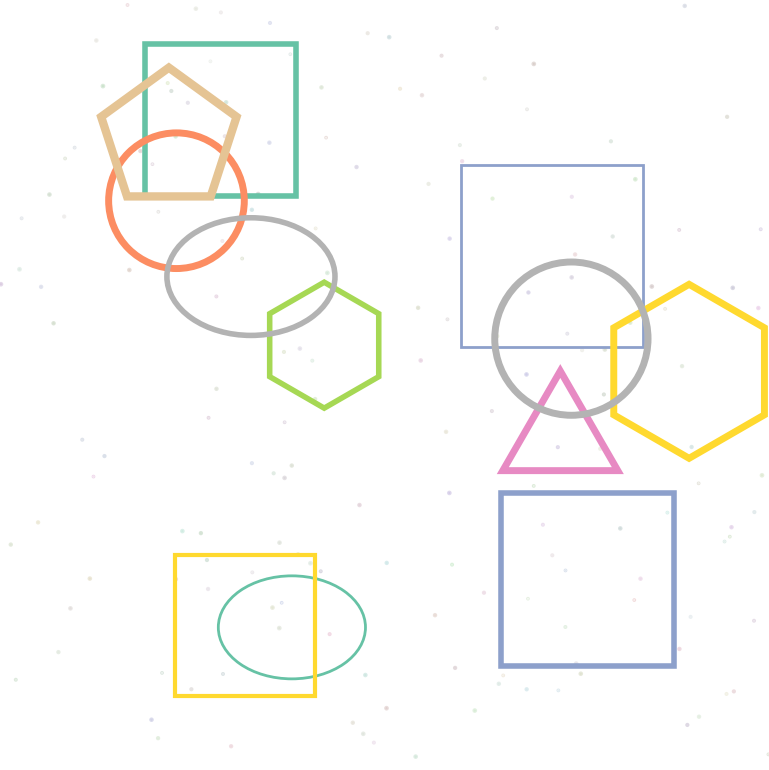[{"shape": "oval", "thickness": 1, "radius": 0.48, "center": [0.379, 0.185]}, {"shape": "square", "thickness": 2, "radius": 0.49, "center": [0.286, 0.845]}, {"shape": "circle", "thickness": 2.5, "radius": 0.44, "center": [0.229, 0.739]}, {"shape": "square", "thickness": 1, "radius": 0.59, "center": [0.717, 0.667]}, {"shape": "square", "thickness": 2, "radius": 0.56, "center": [0.763, 0.248]}, {"shape": "triangle", "thickness": 2.5, "radius": 0.43, "center": [0.728, 0.432]}, {"shape": "hexagon", "thickness": 2, "radius": 0.41, "center": [0.421, 0.552]}, {"shape": "square", "thickness": 1.5, "radius": 0.46, "center": [0.318, 0.188]}, {"shape": "hexagon", "thickness": 2.5, "radius": 0.56, "center": [0.895, 0.518]}, {"shape": "pentagon", "thickness": 3, "radius": 0.46, "center": [0.219, 0.82]}, {"shape": "circle", "thickness": 2.5, "radius": 0.5, "center": [0.742, 0.56]}, {"shape": "oval", "thickness": 2, "radius": 0.55, "center": [0.326, 0.641]}]